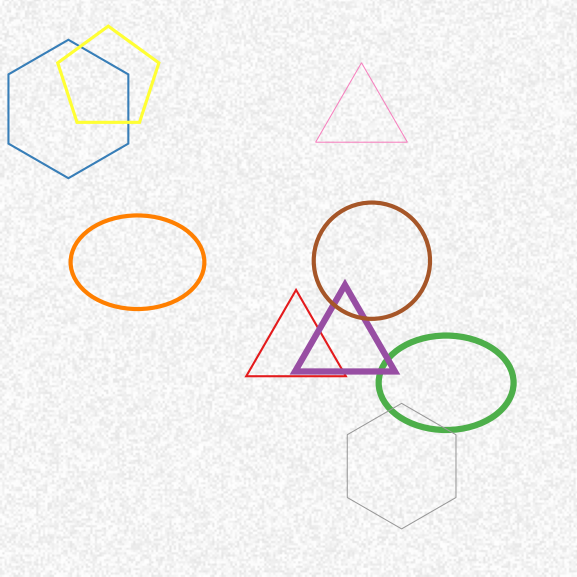[{"shape": "triangle", "thickness": 1, "radius": 0.5, "center": [0.513, 0.397]}, {"shape": "hexagon", "thickness": 1, "radius": 0.6, "center": [0.118, 0.81]}, {"shape": "oval", "thickness": 3, "radius": 0.58, "center": [0.773, 0.336]}, {"shape": "triangle", "thickness": 3, "radius": 0.5, "center": [0.597, 0.406]}, {"shape": "oval", "thickness": 2, "radius": 0.58, "center": [0.238, 0.545]}, {"shape": "pentagon", "thickness": 1.5, "radius": 0.46, "center": [0.187, 0.862]}, {"shape": "circle", "thickness": 2, "radius": 0.5, "center": [0.644, 0.548]}, {"shape": "triangle", "thickness": 0.5, "radius": 0.46, "center": [0.626, 0.799]}, {"shape": "hexagon", "thickness": 0.5, "radius": 0.54, "center": [0.695, 0.192]}]